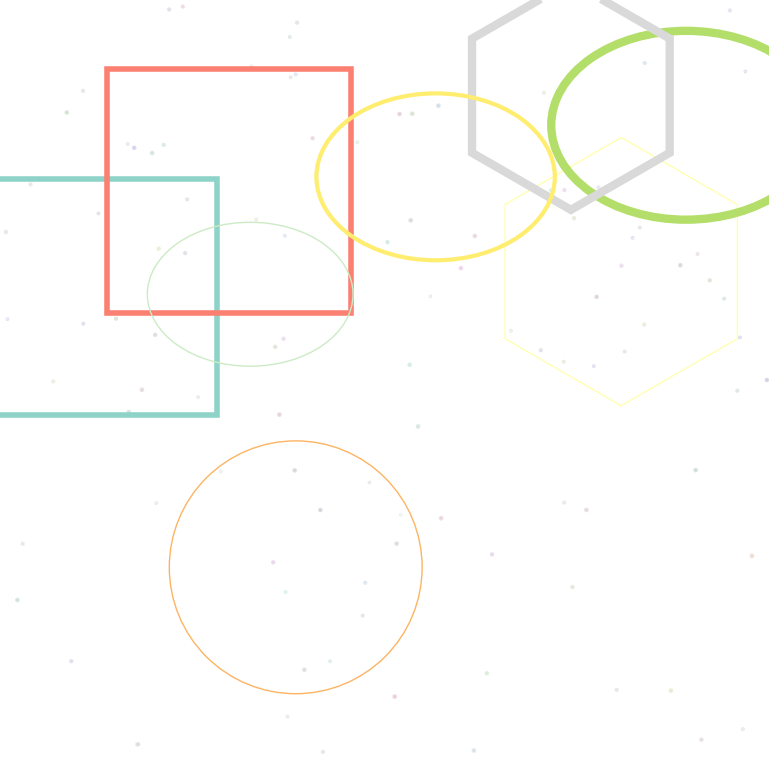[{"shape": "square", "thickness": 2, "radius": 0.77, "center": [0.129, 0.614]}, {"shape": "hexagon", "thickness": 0.5, "radius": 0.87, "center": [0.807, 0.647]}, {"shape": "square", "thickness": 2, "radius": 0.79, "center": [0.297, 0.752]}, {"shape": "circle", "thickness": 0.5, "radius": 0.82, "center": [0.384, 0.263]}, {"shape": "oval", "thickness": 3, "radius": 0.88, "center": [0.891, 0.837]}, {"shape": "hexagon", "thickness": 3, "radius": 0.74, "center": [0.741, 0.876]}, {"shape": "oval", "thickness": 0.5, "radius": 0.67, "center": [0.325, 0.618]}, {"shape": "oval", "thickness": 1.5, "radius": 0.77, "center": [0.566, 0.77]}]